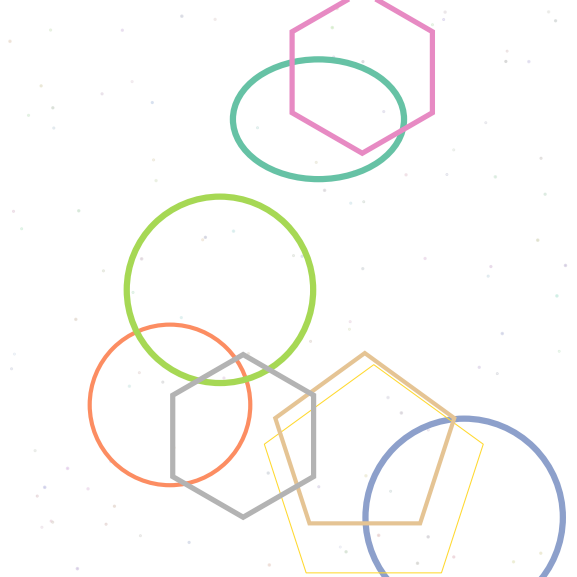[{"shape": "oval", "thickness": 3, "radius": 0.74, "center": [0.551, 0.793]}, {"shape": "circle", "thickness": 2, "radius": 0.7, "center": [0.294, 0.298]}, {"shape": "circle", "thickness": 3, "radius": 0.85, "center": [0.804, 0.103]}, {"shape": "hexagon", "thickness": 2.5, "radius": 0.7, "center": [0.627, 0.874]}, {"shape": "circle", "thickness": 3, "radius": 0.81, "center": [0.381, 0.497]}, {"shape": "pentagon", "thickness": 0.5, "radius": 1.0, "center": [0.647, 0.168]}, {"shape": "pentagon", "thickness": 2, "radius": 0.81, "center": [0.632, 0.225]}, {"shape": "hexagon", "thickness": 2.5, "radius": 0.7, "center": [0.421, 0.244]}]